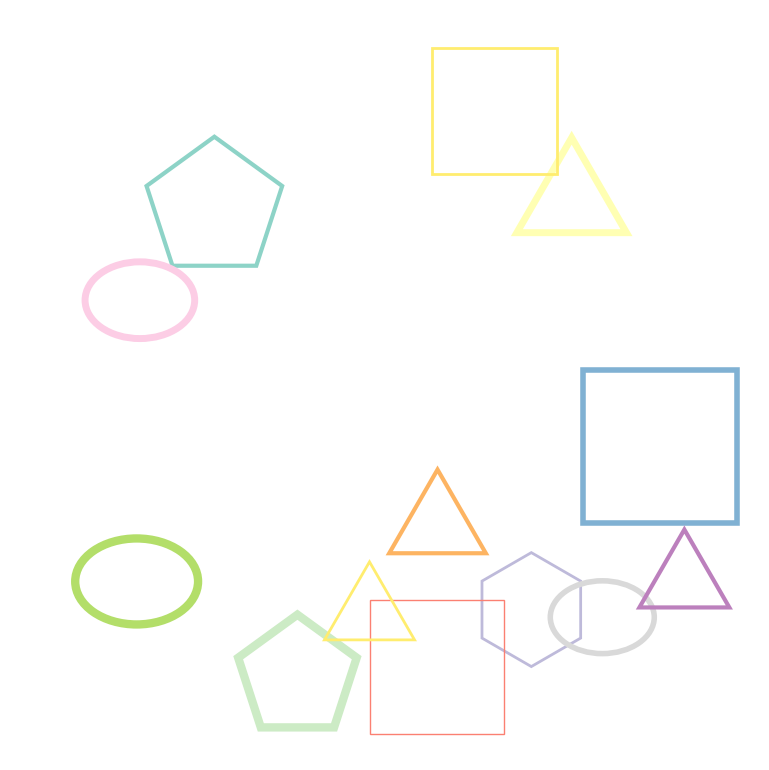[{"shape": "pentagon", "thickness": 1.5, "radius": 0.46, "center": [0.278, 0.73]}, {"shape": "triangle", "thickness": 2.5, "radius": 0.41, "center": [0.742, 0.739]}, {"shape": "hexagon", "thickness": 1, "radius": 0.37, "center": [0.69, 0.208]}, {"shape": "square", "thickness": 0.5, "radius": 0.44, "center": [0.567, 0.134]}, {"shape": "square", "thickness": 2, "radius": 0.5, "center": [0.857, 0.42]}, {"shape": "triangle", "thickness": 1.5, "radius": 0.36, "center": [0.568, 0.318]}, {"shape": "oval", "thickness": 3, "radius": 0.4, "center": [0.177, 0.245]}, {"shape": "oval", "thickness": 2.5, "radius": 0.36, "center": [0.182, 0.61]}, {"shape": "oval", "thickness": 2, "radius": 0.34, "center": [0.782, 0.198]}, {"shape": "triangle", "thickness": 1.5, "radius": 0.34, "center": [0.889, 0.245]}, {"shape": "pentagon", "thickness": 3, "radius": 0.4, "center": [0.386, 0.121]}, {"shape": "square", "thickness": 1, "radius": 0.41, "center": [0.642, 0.856]}, {"shape": "triangle", "thickness": 1, "radius": 0.34, "center": [0.48, 0.203]}]